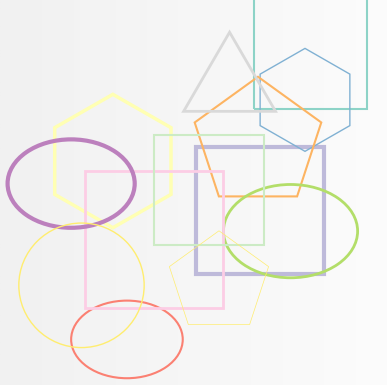[{"shape": "square", "thickness": 1.5, "radius": 0.73, "center": [0.802, 0.863]}, {"shape": "hexagon", "thickness": 2.5, "radius": 0.87, "center": [0.291, 0.582]}, {"shape": "square", "thickness": 3, "radius": 0.82, "center": [0.67, 0.454]}, {"shape": "oval", "thickness": 1.5, "radius": 0.72, "center": [0.328, 0.118]}, {"shape": "hexagon", "thickness": 1, "radius": 0.67, "center": [0.787, 0.741]}, {"shape": "pentagon", "thickness": 1.5, "radius": 0.86, "center": [0.666, 0.629]}, {"shape": "oval", "thickness": 2, "radius": 0.87, "center": [0.75, 0.4]}, {"shape": "square", "thickness": 2, "radius": 0.89, "center": [0.396, 0.378]}, {"shape": "triangle", "thickness": 2, "radius": 0.68, "center": [0.592, 0.779]}, {"shape": "oval", "thickness": 3, "radius": 0.82, "center": [0.184, 0.523]}, {"shape": "square", "thickness": 1.5, "radius": 0.71, "center": [0.539, 0.507]}, {"shape": "circle", "thickness": 1, "radius": 0.81, "center": [0.21, 0.259]}, {"shape": "pentagon", "thickness": 0.5, "radius": 0.67, "center": [0.565, 0.266]}]